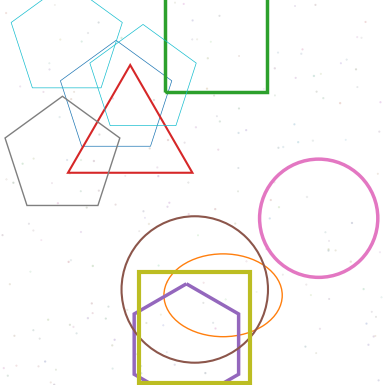[{"shape": "pentagon", "thickness": 0.5, "radius": 0.76, "center": [0.302, 0.743]}, {"shape": "oval", "thickness": 1, "radius": 0.77, "center": [0.579, 0.233]}, {"shape": "square", "thickness": 2.5, "radius": 0.67, "center": [0.561, 0.894]}, {"shape": "triangle", "thickness": 1.5, "radius": 0.93, "center": [0.338, 0.645]}, {"shape": "hexagon", "thickness": 2.5, "radius": 0.78, "center": [0.484, 0.106]}, {"shape": "circle", "thickness": 1.5, "radius": 0.95, "center": [0.506, 0.248]}, {"shape": "circle", "thickness": 2.5, "radius": 0.77, "center": [0.828, 0.433]}, {"shape": "pentagon", "thickness": 1, "radius": 0.78, "center": [0.162, 0.593]}, {"shape": "square", "thickness": 3, "radius": 0.72, "center": [0.506, 0.15]}, {"shape": "pentagon", "thickness": 0.5, "radius": 0.76, "center": [0.173, 0.895]}, {"shape": "pentagon", "thickness": 0.5, "radius": 0.73, "center": [0.372, 0.791]}]